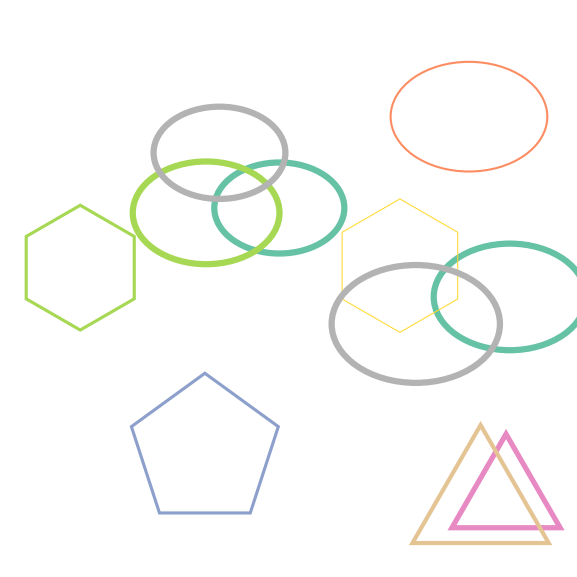[{"shape": "oval", "thickness": 3, "radius": 0.56, "center": [0.484, 0.639]}, {"shape": "oval", "thickness": 3, "radius": 0.66, "center": [0.883, 0.485]}, {"shape": "oval", "thickness": 1, "radius": 0.68, "center": [0.812, 0.797]}, {"shape": "pentagon", "thickness": 1.5, "radius": 0.67, "center": [0.355, 0.219]}, {"shape": "triangle", "thickness": 2.5, "radius": 0.54, "center": [0.876, 0.139]}, {"shape": "oval", "thickness": 3, "radius": 0.64, "center": [0.357, 0.631]}, {"shape": "hexagon", "thickness": 1.5, "radius": 0.54, "center": [0.139, 0.536]}, {"shape": "hexagon", "thickness": 0.5, "radius": 0.58, "center": [0.693, 0.539]}, {"shape": "triangle", "thickness": 2, "radius": 0.68, "center": [0.832, 0.127]}, {"shape": "oval", "thickness": 3, "radius": 0.73, "center": [0.72, 0.438]}, {"shape": "oval", "thickness": 3, "radius": 0.57, "center": [0.38, 0.735]}]